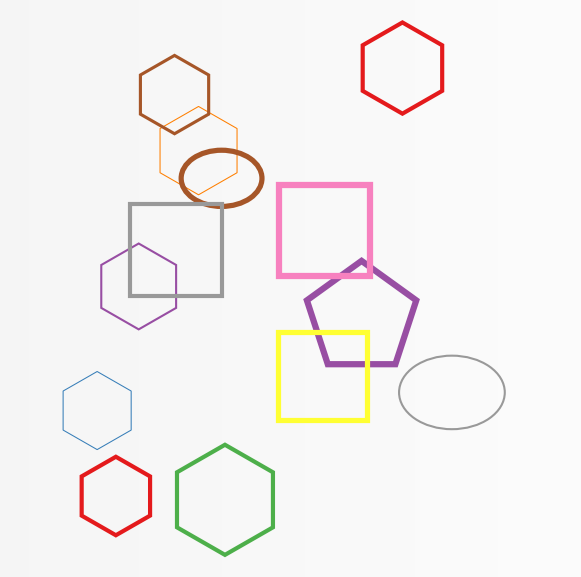[{"shape": "hexagon", "thickness": 2, "radius": 0.39, "center": [0.692, 0.881]}, {"shape": "hexagon", "thickness": 2, "radius": 0.34, "center": [0.199, 0.14]}, {"shape": "hexagon", "thickness": 0.5, "radius": 0.34, "center": [0.167, 0.288]}, {"shape": "hexagon", "thickness": 2, "radius": 0.48, "center": [0.387, 0.134]}, {"shape": "pentagon", "thickness": 3, "radius": 0.49, "center": [0.622, 0.448]}, {"shape": "hexagon", "thickness": 1, "radius": 0.37, "center": [0.239, 0.503]}, {"shape": "hexagon", "thickness": 0.5, "radius": 0.38, "center": [0.342, 0.738]}, {"shape": "square", "thickness": 2.5, "radius": 0.38, "center": [0.555, 0.348]}, {"shape": "oval", "thickness": 2.5, "radius": 0.35, "center": [0.381, 0.69]}, {"shape": "hexagon", "thickness": 1.5, "radius": 0.34, "center": [0.3, 0.835]}, {"shape": "square", "thickness": 3, "radius": 0.39, "center": [0.558, 0.6]}, {"shape": "oval", "thickness": 1, "radius": 0.45, "center": [0.778, 0.32]}, {"shape": "square", "thickness": 2, "radius": 0.4, "center": [0.303, 0.566]}]